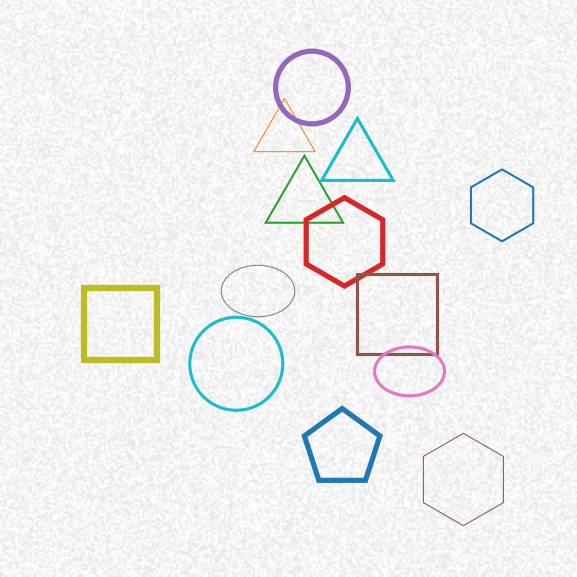[{"shape": "hexagon", "thickness": 1, "radius": 0.31, "center": [0.869, 0.644]}, {"shape": "pentagon", "thickness": 2.5, "radius": 0.34, "center": [0.592, 0.223]}, {"shape": "triangle", "thickness": 0.5, "radius": 0.31, "center": [0.493, 0.767]}, {"shape": "triangle", "thickness": 1, "radius": 0.39, "center": [0.527, 0.652]}, {"shape": "hexagon", "thickness": 2.5, "radius": 0.38, "center": [0.596, 0.58]}, {"shape": "circle", "thickness": 2.5, "radius": 0.31, "center": [0.54, 0.848]}, {"shape": "square", "thickness": 1.5, "radius": 0.35, "center": [0.687, 0.456]}, {"shape": "hexagon", "thickness": 0.5, "radius": 0.4, "center": [0.802, 0.169]}, {"shape": "oval", "thickness": 1.5, "radius": 0.3, "center": [0.709, 0.356]}, {"shape": "oval", "thickness": 0.5, "radius": 0.32, "center": [0.447, 0.495]}, {"shape": "square", "thickness": 3, "radius": 0.31, "center": [0.208, 0.438]}, {"shape": "triangle", "thickness": 1.5, "radius": 0.36, "center": [0.619, 0.722]}, {"shape": "circle", "thickness": 1.5, "radius": 0.4, "center": [0.409, 0.369]}]